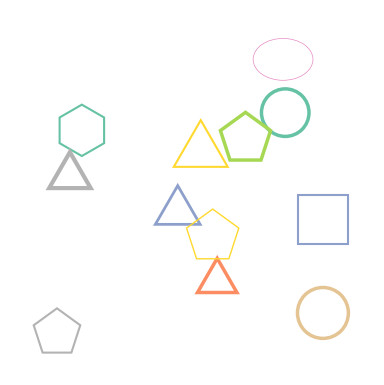[{"shape": "circle", "thickness": 2.5, "radius": 0.31, "center": [0.741, 0.707]}, {"shape": "hexagon", "thickness": 1.5, "radius": 0.33, "center": [0.213, 0.661]}, {"shape": "triangle", "thickness": 2.5, "radius": 0.3, "center": [0.564, 0.27]}, {"shape": "square", "thickness": 1.5, "radius": 0.32, "center": [0.839, 0.43]}, {"shape": "triangle", "thickness": 2, "radius": 0.34, "center": [0.462, 0.451]}, {"shape": "oval", "thickness": 0.5, "radius": 0.39, "center": [0.735, 0.846]}, {"shape": "pentagon", "thickness": 2.5, "radius": 0.34, "center": [0.638, 0.64]}, {"shape": "pentagon", "thickness": 1, "radius": 0.36, "center": [0.552, 0.386]}, {"shape": "triangle", "thickness": 1.5, "radius": 0.4, "center": [0.521, 0.607]}, {"shape": "circle", "thickness": 2.5, "radius": 0.33, "center": [0.839, 0.187]}, {"shape": "triangle", "thickness": 3, "radius": 0.31, "center": [0.182, 0.543]}, {"shape": "pentagon", "thickness": 1.5, "radius": 0.32, "center": [0.148, 0.136]}]